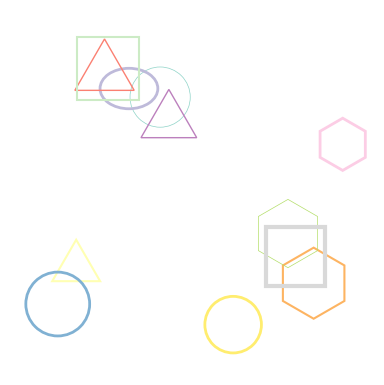[{"shape": "circle", "thickness": 0.5, "radius": 0.39, "center": [0.416, 0.748]}, {"shape": "triangle", "thickness": 1.5, "radius": 0.36, "center": [0.198, 0.306]}, {"shape": "oval", "thickness": 2, "radius": 0.38, "center": [0.335, 0.77]}, {"shape": "triangle", "thickness": 1, "radius": 0.44, "center": [0.271, 0.81]}, {"shape": "circle", "thickness": 2, "radius": 0.41, "center": [0.15, 0.21]}, {"shape": "hexagon", "thickness": 1.5, "radius": 0.46, "center": [0.815, 0.264]}, {"shape": "hexagon", "thickness": 0.5, "radius": 0.44, "center": [0.748, 0.393]}, {"shape": "hexagon", "thickness": 2, "radius": 0.34, "center": [0.89, 0.625]}, {"shape": "square", "thickness": 3, "radius": 0.38, "center": [0.768, 0.333]}, {"shape": "triangle", "thickness": 1, "radius": 0.42, "center": [0.439, 0.684]}, {"shape": "square", "thickness": 1.5, "radius": 0.4, "center": [0.281, 0.822]}, {"shape": "circle", "thickness": 2, "radius": 0.37, "center": [0.606, 0.157]}]